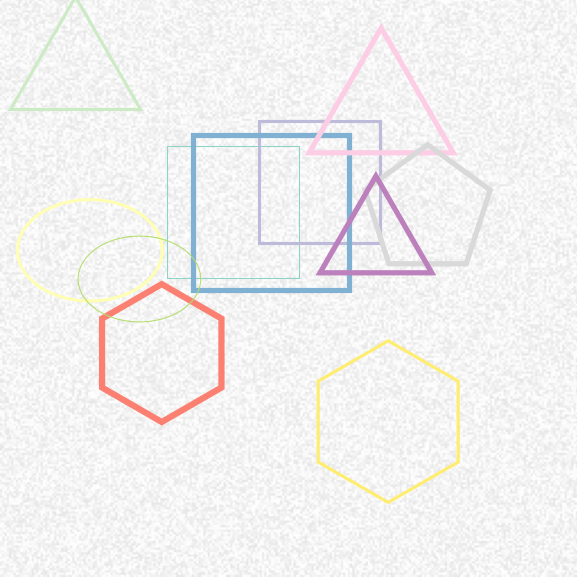[{"shape": "square", "thickness": 0.5, "radius": 0.57, "center": [0.404, 0.632]}, {"shape": "oval", "thickness": 1.5, "radius": 0.63, "center": [0.156, 0.566]}, {"shape": "square", "thickness": 1.5, "radius": 0.53, "center": [0.553, 0.684]}, {"shape": "hexagon", "thickness": 3, "radius": 0.6, "center": [0.28, 0.388]}, {"shape": "square", "thickness": 2.5, "radius": 0.67, "center": [0.47, 0.631]}, {"shape": "oval", "thickness": 0.5, "radius": 0.53, "center": [0.241, 0.516]}, {"shape": "triangle", "thickness": 2.5, "radius": 0.72, "center": [0.66, 0.807]}, {"shape": "pentagon", "thickness": 2.5, "radius": 0.57, "center": [0.74, 0.635]}, {"shape": "triangle", "thickness": 2.5, "radius": 0.56, "center": [0.651, 0.583]}, {"shape": "triangle", "thickness": 1.5, "radius": 0.65, "center": [0.131, 0.875]}, {"shape": "hexagon", "thickness": 1.5, "radius": 0.7, "center": [0.672, 0.269]}]